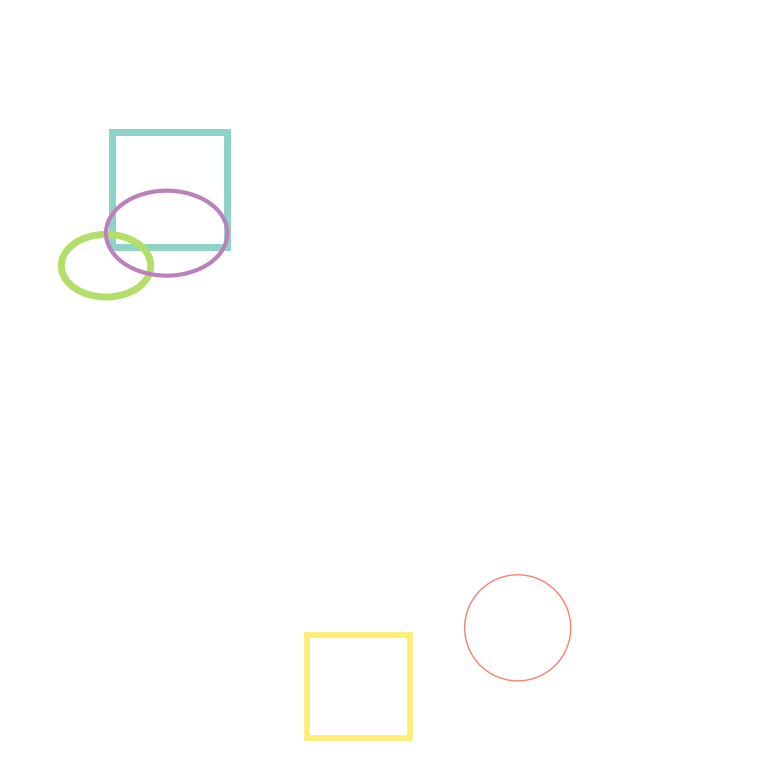[{"shape": "square", "thickness": 2.5, "radius": 0.37, "center": [0.22, 0.754]}, {"shape": "circle", "thickness": 0.5, "radius": 0.34, "center": [0.672, 0.185]}, {"shape": "oval", "thickness": 2.5, "radius": 0.29, "center": [0.138, 0.655]}, {"shape": "oval", "thickness": 1.5, "radius": 0.39, "center": [0.216, 0.697]}, {"shape": "square", "thickness": 2, "radius": 0.33, "center": [0.466, 0.108]}]